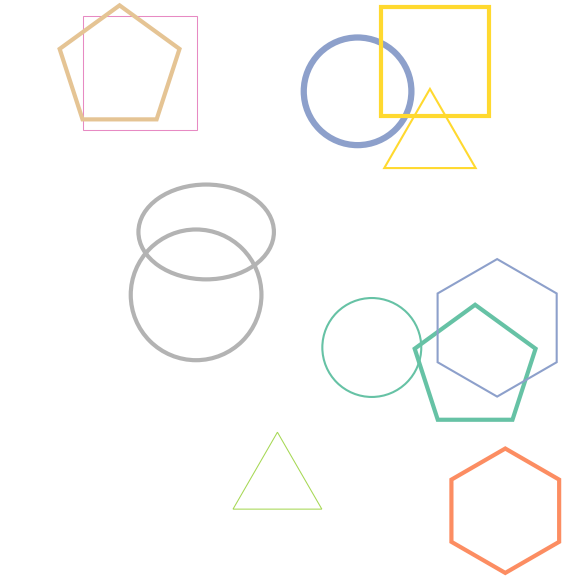[{"shape": "pentagon", "thickness": 2, "radius": 0.55, "center": [0.823, 0.361]}, {"shape": "circle", "thickness": 1, "radius": 0.43, "center": [0.644, 0.397]}, {"shape": "hexagon", "thickness": 2, "radius": 0.54, "center": [0.875, 0.115]}, {"shape": "circle", "thickness": 3, "radius": 0.47, "center": [0.619, 0.841]}, {"shape": "hexagon", "thickness": 1, "radius": 0.6, "center": [0.861, 0.431]}, {"shape": "square", "thickness": 0.5, "radius": 0.49, "center": [0.242, 0.872]}, {"shape": "triangle", "thickness": 0.5, "radius": 0.44, "center": [0.48, 0.162]}, {"shape": "triangle", "thickness": 1, "radius": 0.46, "center": [0.745, 0.754]}, {"shape": "square", "thickness": 2, "radius": 0.47, "center": [0.753, 0.892]}, {"shape": "pentagon", "thickness": 2, "radius": 0.55, "center": [0.207, 0.881]}, {"shape": "circle", "thickness": 2, "radius": 0.57, "center": [0.34, 0.489]}, {"shape": "oval", "thickness": 2, "radius": 0.59, "center": [0.357, 0.597]}]